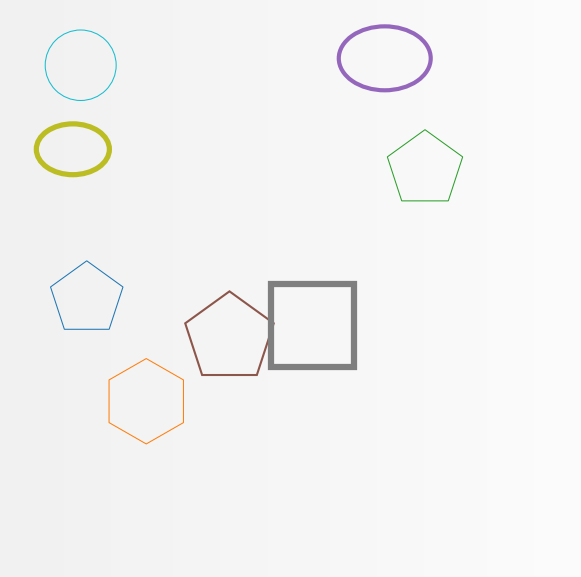[{"shape": "pentagon", "thickness": 0.5, "radius": 0.33, "center": [0.149, 0.482]}, {"shape": "hexagon", "thickness": 0.5, "radius": 0.37, "center": [0.252, 0.304]}, {"shape": "pentagon", "thickness": 0.5, "radius": 0.34, "center": [0.731, 0.706]}, {"shape": "oval", "thickness": 2, "radius": 0.4, "center": [0.662, 0.898]}, {"shape": "pentagon", "thickness": 1, "radius": 0.4, "center": [0.395, 0.415]}, {"shape": "square", "thickness": 3, "radius": 0.36, "center": [0.538, 0.435]}, {"shape": "oval", "thickness": 2.5, "radius": 0.31, "center": [0.125, 0.741]}, {"shape": "circle", "thickness": 0.5, "radius": 0.31, "center": [0.139, 0.886]}]